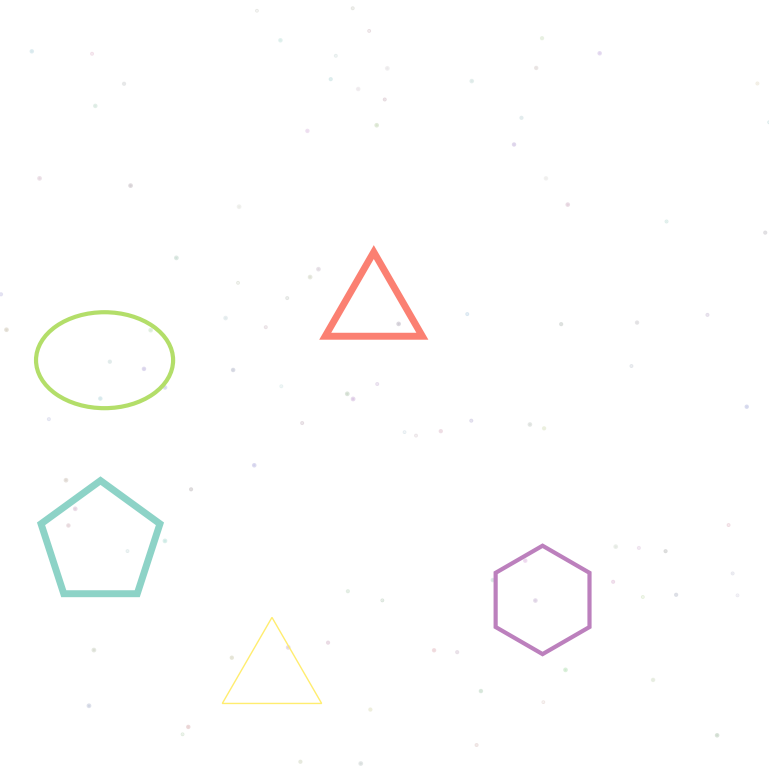[{"shape": "pentagon", "thickness": 2.5, "radius": 0.41, "center": [0.131, 0.295]}, {"shape": "triangle", "thickness": 2.5, "radius": 0.36, "center": [0.485, 0.6]}, {"shape": "oval", "thickness": 1.5, "radius": 0.45, "center": [0.136, 0.532]}, {"shape": "hexagon", "thickness": 1.5, "radius": 0.35, "center": [0.705, 0.221]}, {"shape": "triangle", "thickness": 0.5, "radius": 0.37, "center": [0.353, 0.124]}]